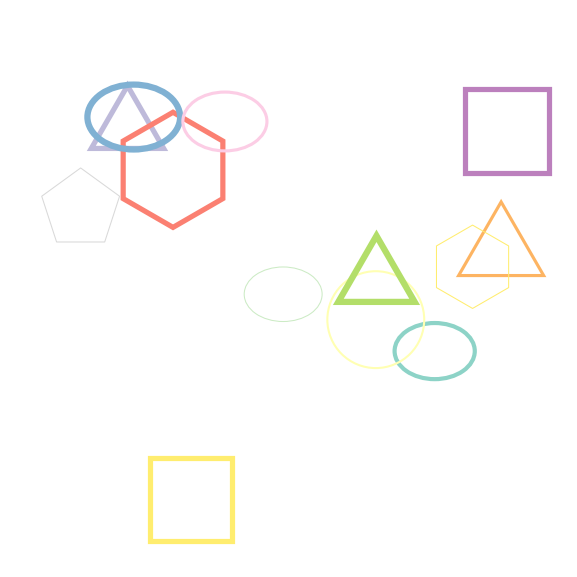[{"shape": "oval", "thickness": 2, "radius": 0.35, "center": [0.753, 0.391]}, {"shape": "circle", "thickness": 1, "radius": 0.42, "center": [0.651, 0.446]}, {"shape": "triangle", "thickness": 2.5, "radius": 0.36, "center": [0.221, 0.778]}, {"shape": "hexagon", "thickness": 2.5, "radius": 0.5, "center": [0.3, 0.705]}, {"shape": "oval", "thickness": 3, "radius": 0.4, "center": [0.232, 0.796]}, {"shape": "triangle", "thickness": 1.5, "radius": 0.43, "center": [0.868, 0.565]}, {"shape": "triangle", "thickness": 3, "radius": 0.38, "center": [0.652, 0.515]}, {"shape": "oval", "thickness": 1.5, "radius": 0.36, "center": [0.389, 0.789]}, {"shape": "pentagon", "thickness": 0.5, "radius": 0.35, "center": [0.14, 0.637]}, {"shape": "square", "thickness": 2.5, "radius": 0.36, "center": [0.878, 0.772]}, {"shape": "oval", "thickness": 0.5, "radius": 0.34, "center": [0.49, 0.49]}, {"shape": "square", "thickness": 2.5, "radius": 0.36, "center": [0.331, 0.134]}, {"shape": "hexagon", "thickness": 0.5, "radius": 0.36, "center": [0.818, 0.537]}]